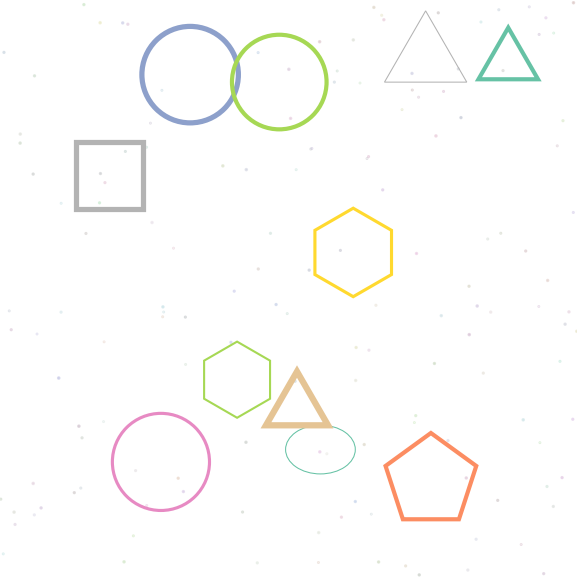[{"shape": "oval", "thickness": 0.5, "radius": 0.3, "center": [0.555, 0.221]}, {"shape": "triangle", "thickness": 2, "radius": 0.3, "center": [0.88, 0.892]}, {"shape": "pentagon", "thickness": 2, "radius": 0.41, "center": [0.746, 0.167]}, {"shape": "circle", "thickness": 2.5, "radius": 0.42, "center": [0.329, 0.87]}, {"shape": "circle", "thickness": 1.5, "radius": 0.42, "center": [0.279, 0.199]}, {"shape": "circle", "thickness": 2, "radius": 0.41, "center": [0.484, 0.857]}, {"shape": "hexagon", "thickness": 1, "radius": 0.33, "center": [0.411, 0.342]}, {"shape": "hexagon", "thickness": 1.5, "radius": 0.38, "center": [0.612, 0.562]}, {"shape": "triangle", "thickness": 3, "radius": 0.31, "center": [0.514, 0.294]}, {"shape": "triangle", "thickness": 0.5, "radius": 0.41, "center": [0.737, 0.898]}, {"shape": "square", "thickness": 2.5, "radius": 0.29, "center": [0.189, 0.696]}]